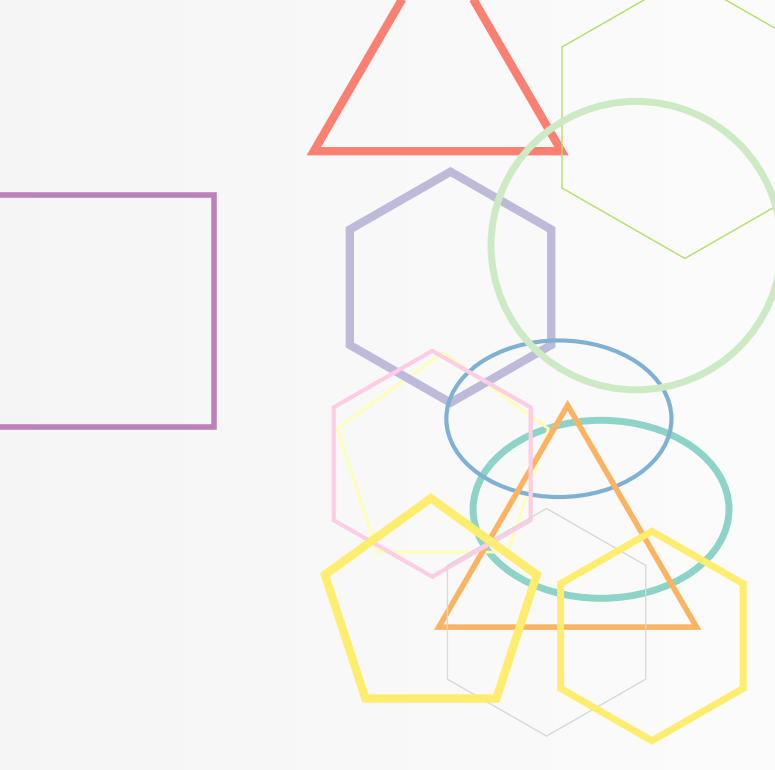[{"shape": "oval", "thickness": 2.5, "radius": 0.83, "center": [0.776, 0.339]}, {"shape": "pentagon", "thickness": 1, "radius": 0.72, "center": [0.571, 0.399]}, {"shape": "hexagon", "thickness": 3, "radius": 0.75, "center": [0.581, 0.627]}, {"shape": "triangle", "thickness": 3, "radius": 0.92, "center": [0.565, 0.896]}, {"shape": "oval", "thickness": 1.5, "radius": 0.73, "center": [0.721, 0.456]}, {"shape": "triangle", "thickness": 2, "radius": 0.96, "center": [0.732, 0.282]}, {"shape": "hexagon", "thickness": 0.5, "radius": 0.92, "center": [0.884, 0.847]}, {"shape": "hexagon", "thickness": 1.5, "radius": 0.73, "center": [0.558, 0.398]}, {"shape": "hexagon", "thickness": 0.5, "radius": 0.74, "center": [0.705, 0.192]}, {"shape": "square", "thickness": 2, "radius": 0.75, "center": [0.125, 0.597]}, {"shape": "circle", "thickness": 2.5, "radius": 0.94, "center": [0.821, 0.681]}, {"shape": "pentagon", "thickness": 3, "radius": 0.72, "center": [0.556, 0.209]}, {"shape": "hexagon", "thickness": 2.5, "radius": 0.68, "center": [0.841, 0.174]}]